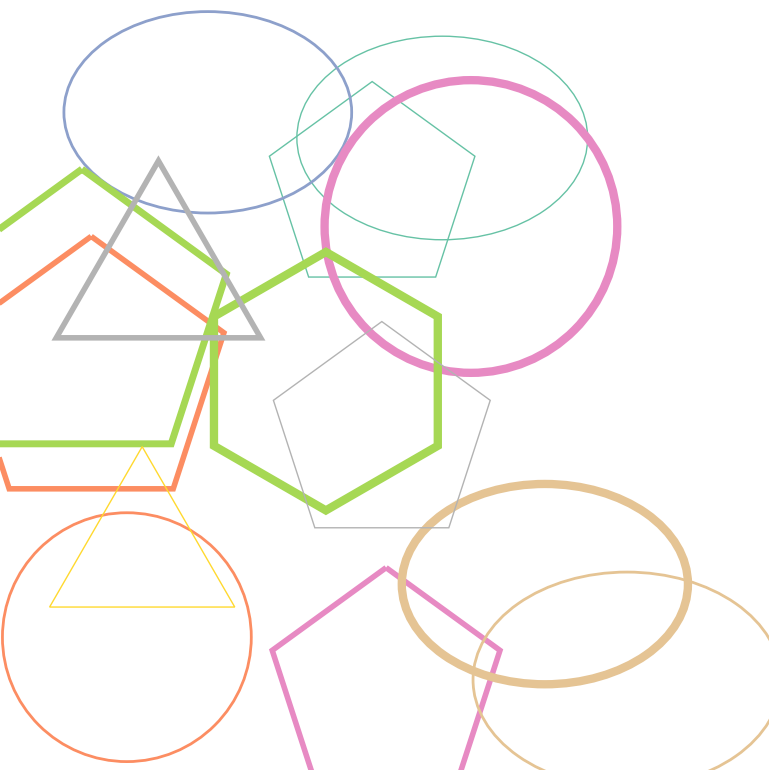[{"shape": "pentagon", "thickness": 0.5, "radius": 0.7, "center": [0.483, 0.754]}, {"shape": "oval", "thickness": 0.5, "radius": 0.94, "center": [0.574, 0.821]}, {"shape": "pentagon", "thickness": 2, "radius": 0.91, "center": [0.118, 0.512]}, {"shape": "circle", "thickness": 1, "radius": 0.81, "center": [0.165, 0.172]}, {"shape": "oval", "thickness": 1, "radius": 0.93, "center": [0.27, 0.854]}, {"shape": "pentagon", "thickness": 2, "radius": 0.78, "center": [0.501, 0.107]}, {"shape": "circle", "thickness": 3, "radius": 0.95, "center": [0.612, 0.706]}, {"shape": "pentagon", "thickness": 2.5, "radius": 0.99, "center": [0.106, 0.583]}, {"shape": "hexagon", "thickness": 3, "radius": 0.84, "center": [0.423, 0.505]}, {"shape": "triangle", "thickness": 0.5, "radius": 0.69, "center": [0.185, 0.281]}, {"shape": "oval", "thickness": 1, "radius": 1.0, "center": [0.814, 0.117]}, {"shape": "oval", "thickness": 3, "radius": 0.93, "center": [0.708, 0.241]}, {"shape": "pentagon", "thickness": 0.5, "radius": 0.74, "center": [0.496, 0.434]}, {"shape": "triangle", "thickness": 2, "radius": 0.77, "center": [0.206, 0.638]}]